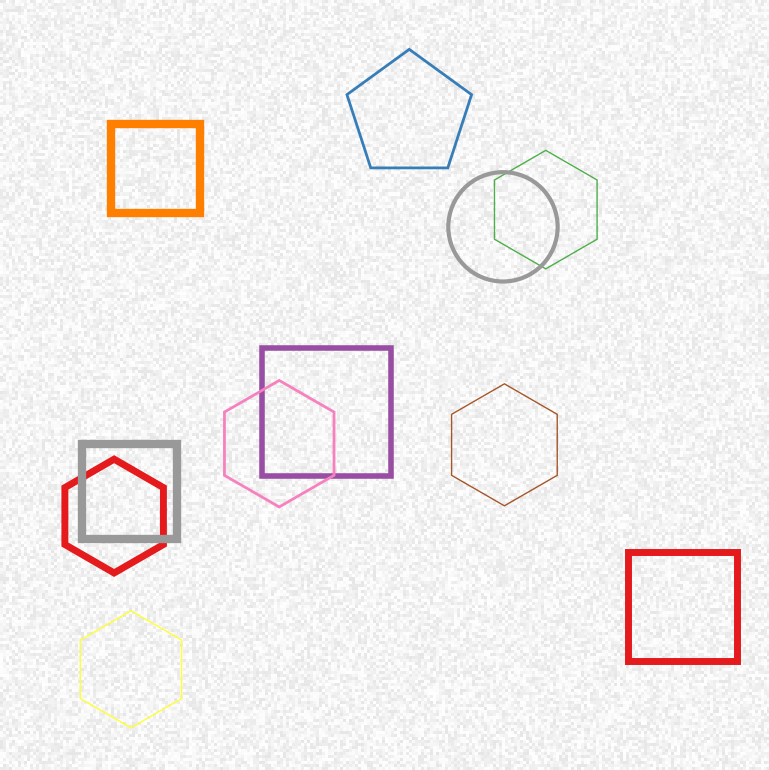[{"shape": "square", "thickness": 2.5, "radius": 0.36, "center": [0.886, 0.212]}, {"shape": "hexagon", "thickness": 2.5, "radius": 0.37, "center": [0.148, 0.33]}, {"shape": "pentagon", "thickness": 1, "radius": 0.43, "center": [0.532, 0.851]}, {"shape": "hexagon", "thickness": 0.5, "radius": 0.38, "center": [0.709, 0.728]}, {"shape": "square", "thickness": 2, "radius": 0.42, "center": [0.424, 0.465]}, {"shape": "square", "thickness": 3, "radius": 0.29, "center": [0.202, 0.781]}, {"shape": "hexagon", "thickness": 0.5, "radius": 0.38, "center": [0.17, 0.131]}, {"shape": "hexagon", "thickness": 0.5, "radius": 0.4, "center": [0.655, 0.422]}, {"shape": "hexagon", "thickness": 1, "radius": 0.41, "center": [0.363, 0.424]}, {"shape": "square", "thickness": 3, "radius": 0.31, "center": [0.169, 0.361]}, {"shape": "circle", "thickness": 1.5, "radius": 0.36, "center": [0.653, 0.705]}]